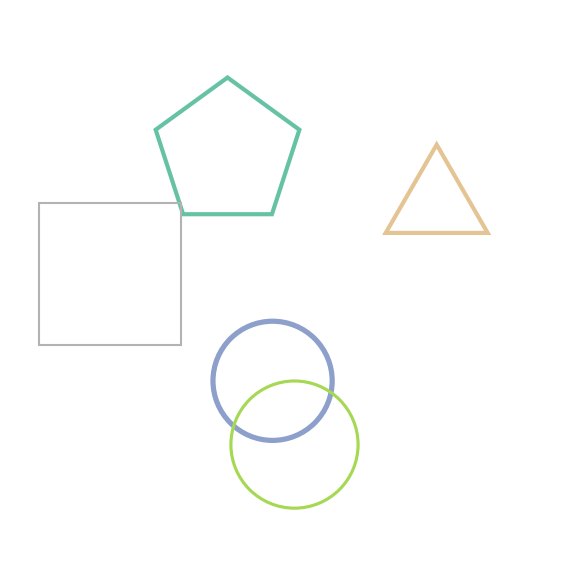[{"shape": "pentagon", "thickness": 2, "radius": 0.65, "center": [0.394, 0.734]}, {"shape": "circle", "thickness": 2.5, "radius": 0.52, "center": [0.472, 0.34]}, {"shape": "circle", "thickness": 1.5, "radius": 0.55, "center": [0.51, 0.229]}, {"shape": "triangle", "thickness": 2, "radius": 0.51, "center": [0.756, 0.647]}, {"shape": "square", "thickness": 1, "radius": 0.61, "center": [0.19, 0.524]}]